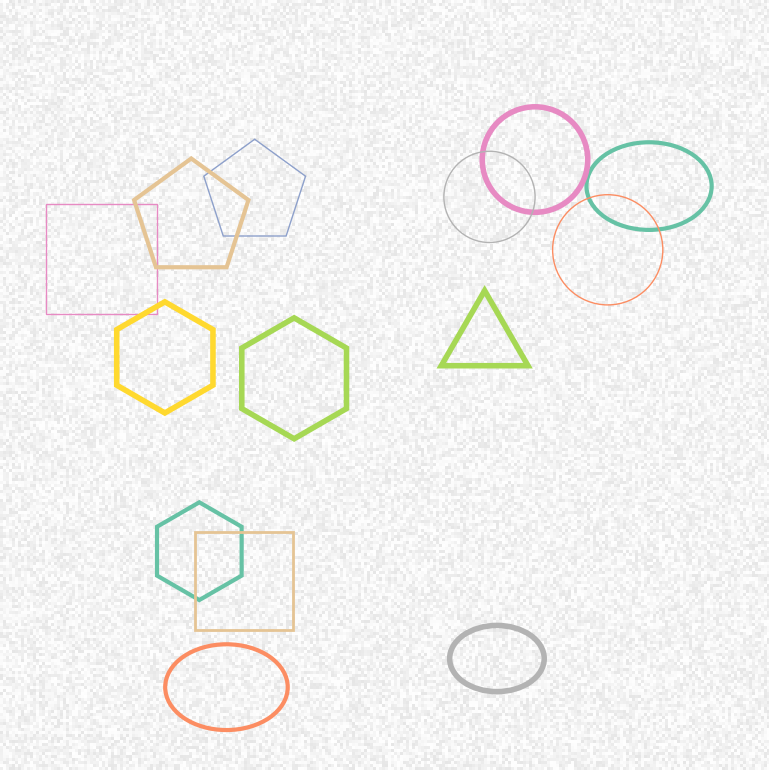[{"shape": "oval", "thickness": 1.5, "radius": 0.41, "center": [0.843, 0.758]}, {"shape": "hexagon", "thickness": 1.5, "radius": 0.32, "center": [0.259, 0.284]}, {"shape": "oval", "thickness": 1.5, "radius": 0.4, "center": [0.294, 0.108]}, {"shape": "circle", "thickness": 0.5, "radius": 0.36, "center": [0.789, 0.676]}, {"shape": "pentagon", "thickness": 0.5, "radius": 0.35, "center": [0.331, 0.75]}, {"shape": "square", "thickness": 0.5, "radius": 0.36, "center": [0.132, 0.664]}, {"shape": "circle", "thickness": 2, "radius": 0.34, "center": [0.695, 0.793]}, {"shape": "triangle", "thickness": 2, "radius": 0.33, "center": [0.629, 0.558]}, {"shape": "hexagon", "thickness": 2, "radius": 0.39, "center": [0.382, 0.509]}, {"shape": "hexagon", "thickness": 2, "radius": 0.36, "center": [0.214, 0.536]}, {"shape": "square", "thickness": 1, "radius": 0.32, "center": [0.317, 0.246]}, {"shape": "pentagon", "thickness": 1.5, "radius": 0.39, "center": [0.248, 0.716]}, {"shape": "oval", "thickness": 2, "radius": 0.31, "center": [0.645, 0.145]}, {"shape": "circle", "thickness": 0.5, "radius": 0.3, "center": [0.636, 0.744]}]